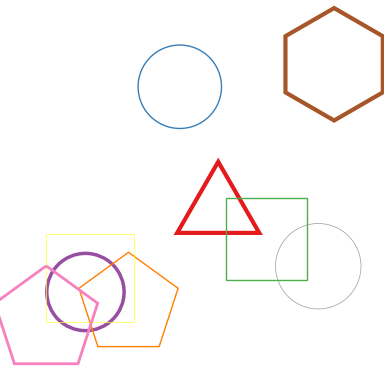[{"shape": "triangle", "thickness": 3, "radius": 0.62, "center": [0.567, 0.457]}, {"shape": "circle", "thickness": 1, "radius": 0.54, "center": [0.467, 0.775]}, {"shape": "square", "thickness": 1, "radius": 0.53, "center": [0.692, 0.379]}, {"shape": "circle", "thickness": 2.5, "radius": 0.5, "center": [0.222, 0.242]}, {"shape": "pentagon", "thickness": 1, "radius": 0.68, "center": [0.334, 0.209]}, {"shape": "square", "thickness": 0.5, "radius": 0.57, "center": [0.233, 0.278]}, {"shape": "hexagon", "thickness": 3, "radius": 0.73, "center": [0.868, 0.833]}, {"shape": "pentagon", "thickness": 2, "radius": 0.7, "center": [0.12, 0.169]}, {"shape": "circle", "thickness": 0.5, "radius": 0.55, "center": [0.827, 0.308]}]